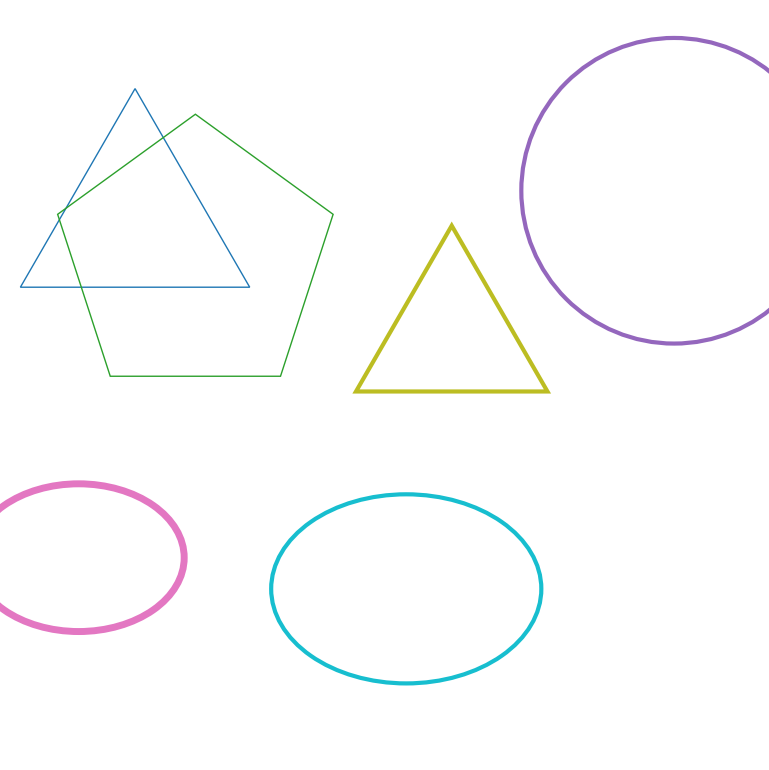[{"shape": "triangle", "thickness": 0.5, "radius": 0.86, "center": [0.175, 0.713]}, {"shape": "pentagon", "thickness": 0.5, "radius": 0.94, "center": [0.254, 0.664]}, {"shape": "circle", "thickness": 1.5, "radius": 0.99, "center": [0.875, 0.752]}, {"shape": "oval", "thickness": 2.5, "radius": 0.69, "center": [0.102, 0.276]}, {"shape": "triangle", "thickness": 1.5, "radius": 0.72, "center": [0.587, 0.563]}, {"shape": "oval", "thickness": 1.5, "radius": 0.88, "center": [0.528, 0.235]}]